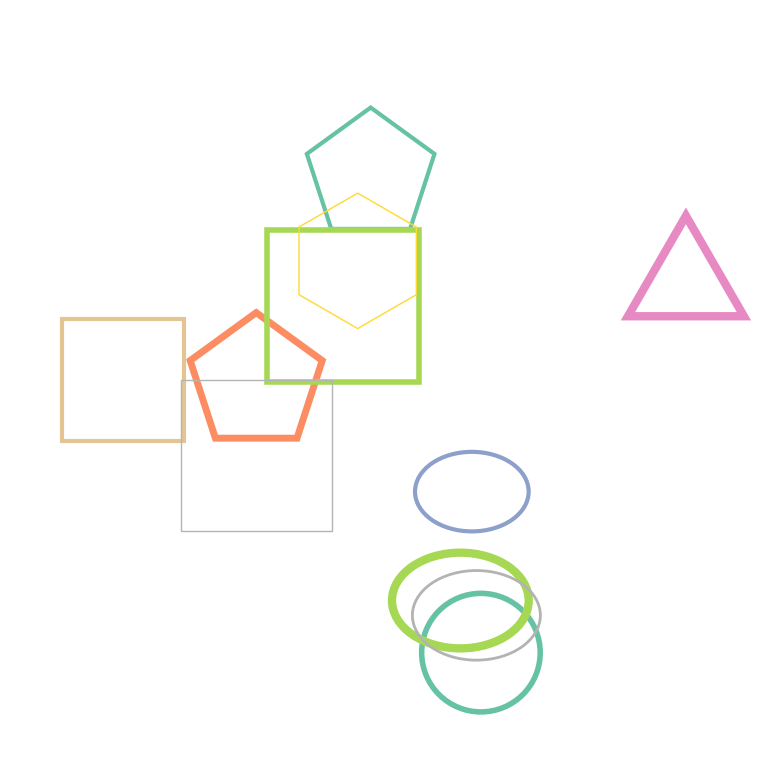[{"shape": "pentagon", "thickness": 1.5, "radius": 0.44, "center": [0.481, 0.773]}, {"shape": "circle", "thickness": 2, "radius": 0.38, "center": [0.625, 0.152]}, {"shape": "pentagon", "thickness": 2.5, "radius": 0.45, "center": [0.333, 0.504]}, {"shape": "oval", "thickness": 1.5, "radius": 0.37, "center": [0.613, 0.362]}, {"shape": "triangle", "thickness": 3, "radius": 0.43, "center": [0.891, 0.633]}, {"shape": "oval", "thickness": 3, "radius": 0.44, "center": [0.598, 0.22]}, {"shape": "square", "thickness": 2, "radius": 0.49, "center": [0.446, 0.602]}, {"shape": "hexagon", "thickness": 0.5, "radius": 0.44, "center": [0.465, 0.661]}, {"shape": "square", "thickness": 1.5, "radius": 0.4, "center": [0.16, 0.507]}, {"shape": "oval", "thickness": 1, "radius": 0.42, "center": [0.619, 0.201]}, {"shape": "square", "thickness": 0.5, "radius": 0.49, "center": [0.333, 0.409]}]